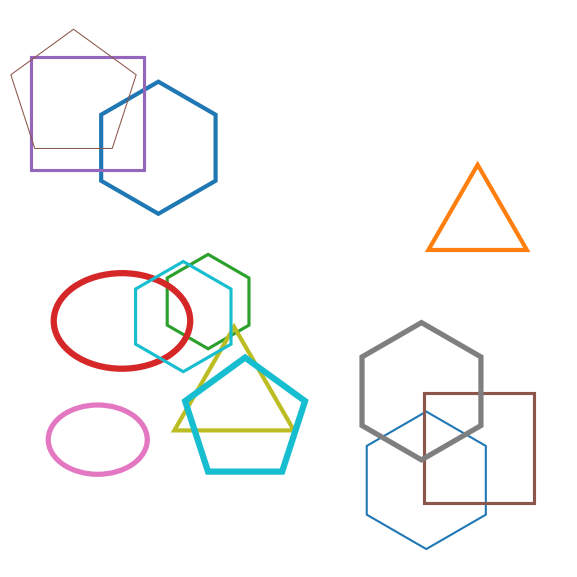[{"shape": "hexagon", "thickness": 1, "radius": 0.6, "center": [0.738, 0.167]}, {"shape": "hexagon", "thickness": 2, "radius": 0.57, "center": [0.274, 0.743]}, {"shape": "triangle", "thickness": 2, "radius": 0.49, "center": [0.827, 0.615]}, {"shape": "hexagon", "thickness": 1.5, "radius": 0.41, "center": [0.36, 0.477]}, {"shape": "oval", "thickness": 3, "radius": 0.59, "center": [0.211, 0.443]}, {"shape": "square", "thickness": 1.5, "radius": 0.49, "center": [0.152, 0.803]}, {"shape": "square", "thickness": 1.5, "radius": 0.48, "center": [0.829, 0.224]}, {"shape": "pentagon", "thickness": 0.5, "radius": 0.57, "center": [0.127, 0.834]}, {"shape": "oval", "thickness": 2.5, "radius": 0.43, "center": [0.169, 0.238]}, {"shape": "hexagon", "thickness": 2.5, "radius": 0.59, "center": [0.73, 0.322]}, {"shape": "triangle", "thickness": 2, "radius": 0.6, "center": [0.405, 0.314]}, {"shape": "hexagon", "thickness": 1.5, "radius": 0.48, "center": [0.317, 0.451]}, {"shape": "pentagon", "thickness": 3, "radius": 0.55, "center": [0.424, 0.271]}]